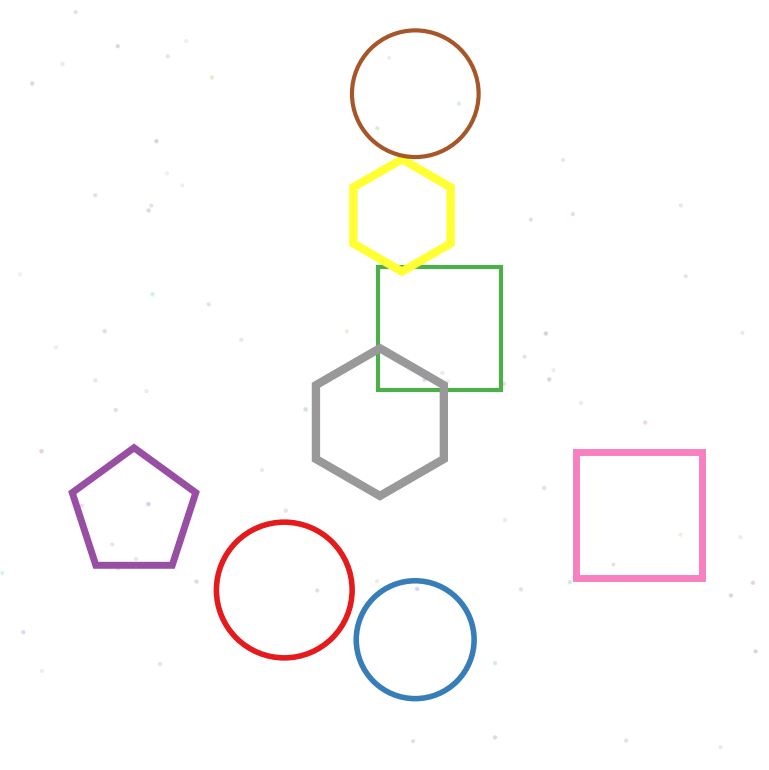[{"shape": "circle", "thickness": 2, "radius": 0.44, "center": [0.369, 0.234]}, {"shape": "circle", "thickness": 2, "radius": 0.38, "center": [0.539, 0.169]}, {"shape": "square", "thickness": 1.5, "radius": 0.4, "center": [0.571, 0.573]}, {"shape": "pentagon", "thickness": 2.5, "radius": 0.42, "center": [0.174, 0.334]}, {"shape": "hexagon", "thickness": 3, "radius": 0.36, "center": [0.522, 0.72]}, {"shape": "circle", "thickness": 1.5, "radius": 0.41, "center": [0.539, 0.878]}, {"shape": "square", "thickness": 2.5, "radius": 0.41, "center": [0.83, 0.331]}, {"shape": "hexagon", "thickness": 3, "radius": 0.48, "center": [0.493, 0.452]}]